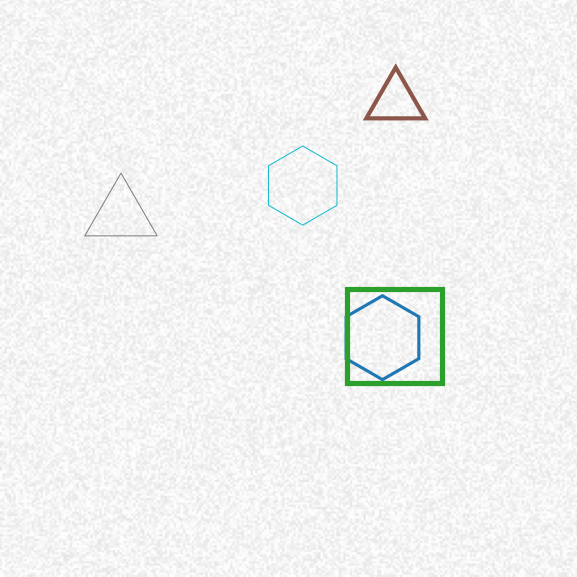[{"shape": "hexagon", "thickness": 1.5, "radius": 0.36, "center": [0.662, 0.414]}, {"shape": "square", "thickness": 2.5, "radius": 0.41, "center": [0.683, 0.417]}, {"shape": "triangle", "thickness": 2, "radius": 0.29, "center": [0.685, 0.824]}, {"shape": "triangle", "thickness": 0.5, "radius": 0.36, "center": [0.21, 0.627]}, {"shape": "hexagon", "thickness": 0.5, "radius": 0.34, "center": [0.524, 0.678]}]